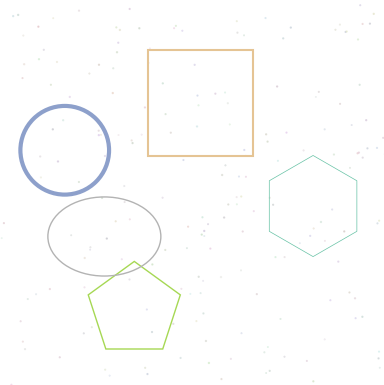[{"shape": "hexagon", "thickness": 0.5, "radius": 0.66, "center": [0.813, 0.465]}, {"shape": "circle", "thickness": 3, "radius": 0.58, "center": [0.168, 0.61]}, {"shape": "pentagon", "thickness": 1, "radius": 0.63, "center": [0.349, 0.195]}, {"shape": "square", "thickness": 1.5, "radius": 0.69, "center": [0.52, 0.733]}, {"shape": "oval", "thickness": 1, "radius": 0.73, "center": [0.271, 0.386]}]